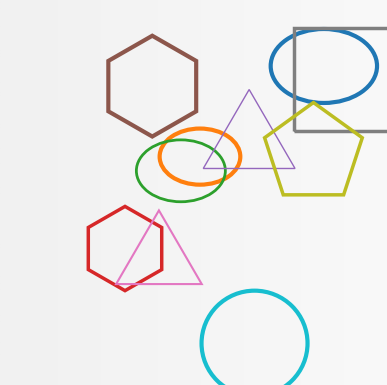[{"shape": "oval", "thickness": 3, "radius": 0.69, "center": [0.836, 0.829]}, {"shape": "oval", "thickness": 3, "radius": 0.52, "center": [0.516, 0.593]}, {"shape": "oval", "thickness": 2, "radius": 0.57, "center": [0.467, 0.556]}, {"shape": "hexagon", "thickness": 2.5, "radius": 0.55, "center": [0.323, 0.354]}, {"shape": "triangle", "thickness": 1, "radius": 0.68, "center": [0.643, 0.631]}, {"shape": "hexagon", "thickness": 3, "radius": 0.65, "center": [0.393, 0.776]}, {"shape": "triangle", "thickness": 1.5, "radius": 0.64, "center": [0.41, 0.326]}, {"shape": "square", "thickness": 2.5, "radius": 0.67, "center": [0.893, 0.793]}, {"shape": "pentagon", "thickness": 2.5, "radius": 0.66, "center": [0.809, 0.601]}, {"shape": "circle", "thickness": 3, "radius": 0.68, "center": [0.657, 0.108]}]